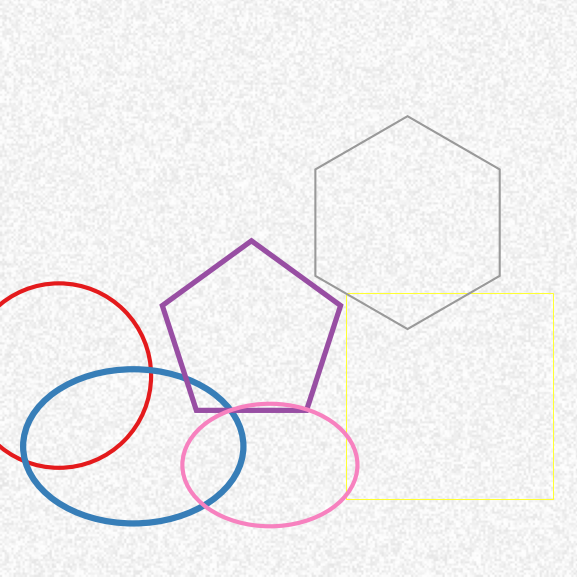[{"shape": "circle", "thickness": 2, "radius": 0.8, "center": [0.102, 0.349]}, {"shape": "oval", "thickness": 3, "radius": 0.95, "center": [0.231, 0.226]}, {"shape": "pentagon", "thickness": 2.5, "radius": 0.81, "center": [0.435, 0.42]}, {"shape": "square", "thickness": 0.5, "radius": 0.9, "center": [0.779, 0.314]}, {"shape": "oval", "thickness": 2, "radius": 0.76, "center": [0.467, 0.194]}, {"shape": "hexagon", "thickness": 1, "radius": 0.92, "center": [0.706, 0.614]}]